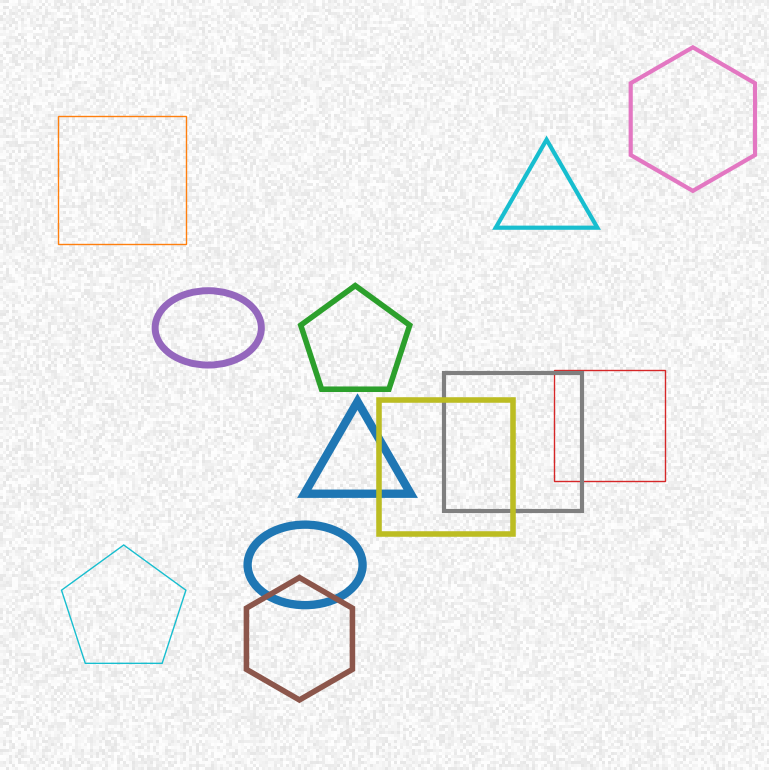[{"shape": "oval", "thickness": 3, "radius": 0.37, "center": [0.396, 0.266]}, {"shape": "triangle", "thickness": 3, "radius": 0.4, "center": [0.464, 0.399]}, {"shape": "square", "thickness": 0.5, "radius": 0.42, "center": [0.159, 0.766]}, {"shape": "pentagon", "thickness": 2, "radius": 0.37, "center": [0.461, 0.555]}, {"shape": "square", "thickness": 0.5, "radius": 0.36, "center": [0.792, 0.447]}, {"shape": "oval", "thickness": 2.5, "radius": 0.34, "center": [0.27, 0.574]}, {"shape": "hexagon", "thickness": 2, "radius": 0.4, "center": [0.389, 0.17]}, {"shape": "hexagon", "thickness": 1.5, "radius": 0.47, "center": [0.9, 0.845]}, {"shape": "square", "thickness": 1.5, "radius": 0.45, "center": [0.666, 0.426]}, {"shape": "square", "thickness": 2, "radius": 0.44, "center": [0.579, 0.393]}, {"shape": "pentagon", "thickness": 0.5, "radius": 0.42, "center": [0.161, 0.207]}, {"shape": "triangle", "thickness": 1.5, "radius": 0.38, "center": [0.71, 0.742]}]